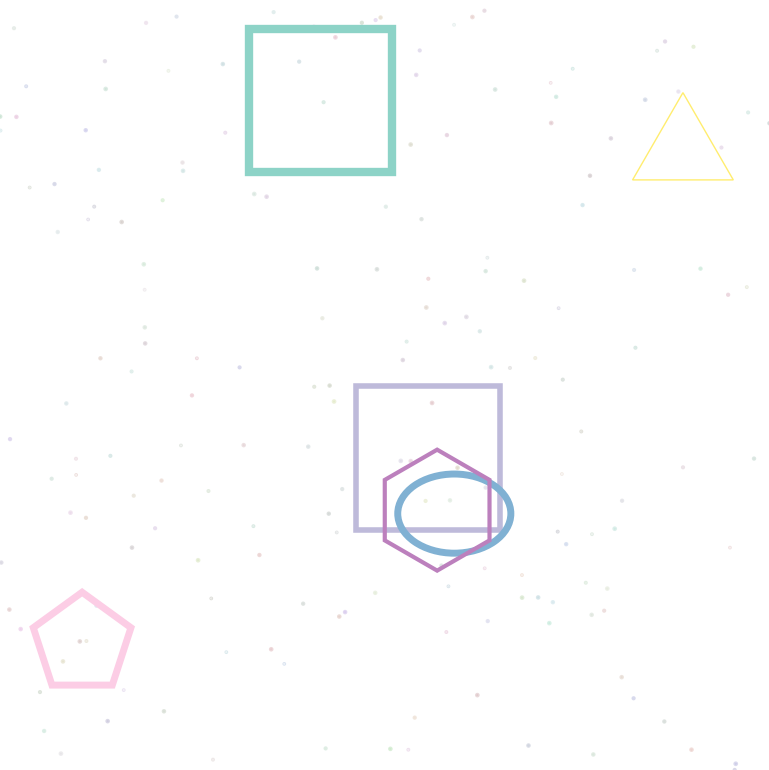[{"shape": "square", "thickness": 3, "radius": 0.47, "center": [0.416, 0.869]}, {"shape": "square", "thickness": 2, "radius": 0.47, "center": [0.556, 0.405]}, {"shape": "oval", "thickness": 2.5, "radius": 0.37, "center": [0.59, 0.333]}, {"shape": "pentagon", "thickness": 2.5, "radius": 0.33, "center": [0.107, 0.164]}, {"shape": "hexagon", "thickness": 1.5, "radius": 0.39, "center": [0.568, 0.337]}, {"shape": "triangle", "thickness": 0.5, "radius": 0.38, "center": [0.887, 0.804]}]